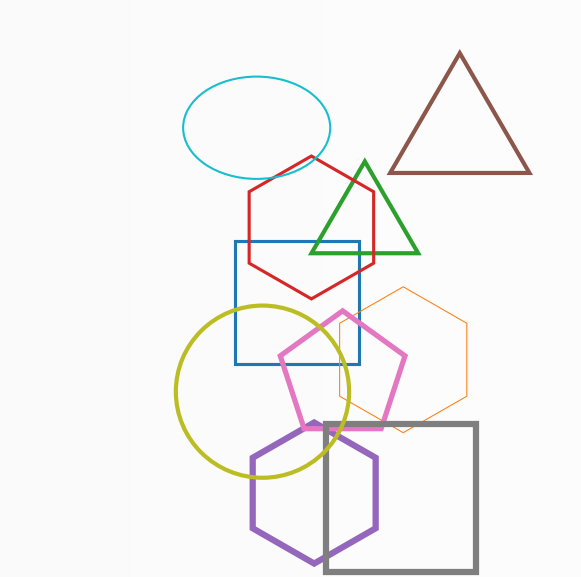[{"shape": "square", "thickness": 1.5, "radius": 0.54, "center": [0.511, 0.475]}, {"shape": "hexagon", "thickness": 0.5, "radius": 0.63, "center": [0.694, 0.376]}, {"shape": "triangle", "thickness": 2, "radius": 0.53, "center": [0.628, 0.614]}, {"shape": "hexagon", "thickness": 1.5, "radius": 0.62, "center": [0.536, 0.605]}, {"shape": "hexagon", "thickness": 3, "radius": 0.61, "center": [0.541, 0.145]}, {"shape": "triangle", "thickness": 2, "radius": 0.69, "center": [0.791, 0.769]}, {"shape": "pentagon", "thickness": 2.5, "radius": 0.56, "center": [0.589, 0.348]}, {"shape": "square", "thickness": 3, "radius": 0.64, "center": [0.69, 0.137]}, {"shape": "circle", "thickness": 2, "radius": 0.75, "center": [0.452, 0.321]}, {"shape": "oval", "thickness": 1, "radius": 0.63, "center": [0.442, 0.778]}]